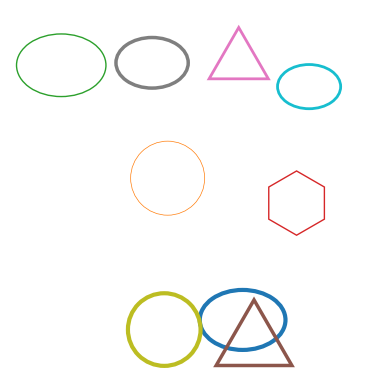[{"shape": "oval", "thickness": 3, "radius": 0.56, "center": [0.63, 0.169]}, {"shape": "circle", "thickness": 0.5, "radius": 0.48, "center": [0.435, 0.537]}, {"shape": "oval", "thickness": 1, "radius": 0.58, "center": [0.159, 0.83]}, {"shape": "hexagon", "thickness": 1, "radius": 0.42, "center": [0.77, 0.472]}, {"shape": "triangle", "thickness": 2.5, "radius": 0.57, "center": [0.66, 0.107]}, {"shape": "triangle", "thickness": 2, "radius": 0.44, "center": [0.62, 0.84]}, {"shape": "oval", "thickness": 2.5, "radius": 0.47, "center": [0.395, 0.837]}, {"shape": "circle", "thickness": 3, "radius": 0.47, "center": [0.427, 0.144]}, {"shape": "oval", "thickness": 2, "radius": 0.41, "center": [0.803, 0.775]}]